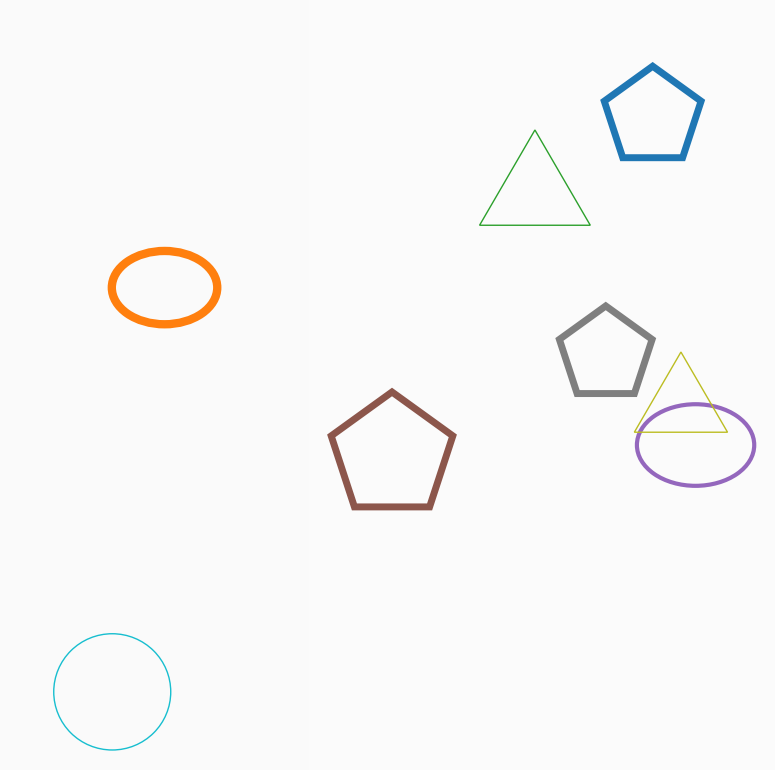[{"shape": "pentagon", "thickness": 2.5, "radius": 0.33, "center": [0.842, 0.848]}, {"shape": "oval", "thickness": 3, "radius": 0.34, "center": [0.212, 0.626]}, {"shape": "triangle", "thickness": 0.5, "radius": 0.41, "center": [0.69, 0.749]}, {"shape": "oval", "thickness": 1.5, "radius": 0.38, "center": [0.898, 0.422]}, {"shape": "pentagon", "thickness": 2.5, "radius": 0.41, "center": [0.506, 0.408]}, {"shape": "pentagon", "thickness": 2.5, "radius": 0.31, "center": [0.782, 0.54]}, {"shape": "triangle", "thickness": 0.5, "radius": 0.35, "center": [0.879, 0.473]}, {"shape": "circle", "thickness": 0.5, "radius": 0.38, "center": [0.145, 0.101]}]